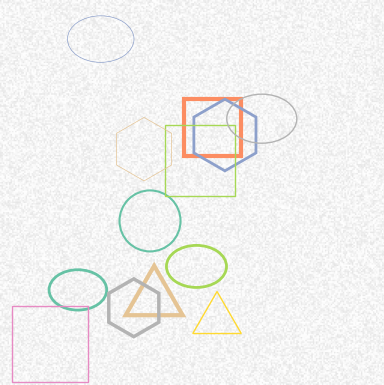[{"shape": "oval", "thickness": 2, "radius": 0.37, "center": [0.202, 0.247]}, {"shape": "circle", "thickness": 1.5, "radius": 0.4, "center": [0.39, 0.426]}, {"shape": "square", "thickness": 3, "radius": 0.37, "center": [0.552, 0.669]}, {"shape": "hexagon", "thickness": 2, "radius": 0.47, "center": [0.584, 0.649]}, {"shape": "oval", "thickness": 0.5, "radius": 0.43, "center": [0.262, 0.899]}, {"shape": "square", "thickness": 1, "radius": 0.49, "center": [0.13, 0.106]}, {"shape": "oval", "thickness": 2, "radius": 0.39, "center": [0.51, 0.308]}, {"shape": "square", "thickness": 1, "radius": 0.46, "center": [0.519, 0.584]}, {"shape": "triangle", "thickness": 1, "radius": 0.36, "center": [0.564, 0.17]}, {"shape": "triangle", "thickness": 3, "radius": 0.43, "center": [0.4, 0.224]}, {"shape": "hexagon", "thickness": 0.5, "radius": 0.41, "center": [0.374, 0.613]}, {"shape": "hexagon", "thickness": 2.5, "radius": 0.38, "center": [0.348, 0.201]}, {"shape": "oval", "thickness": 1, "radius": 0.45, "center": [0.68, 0.692]}]